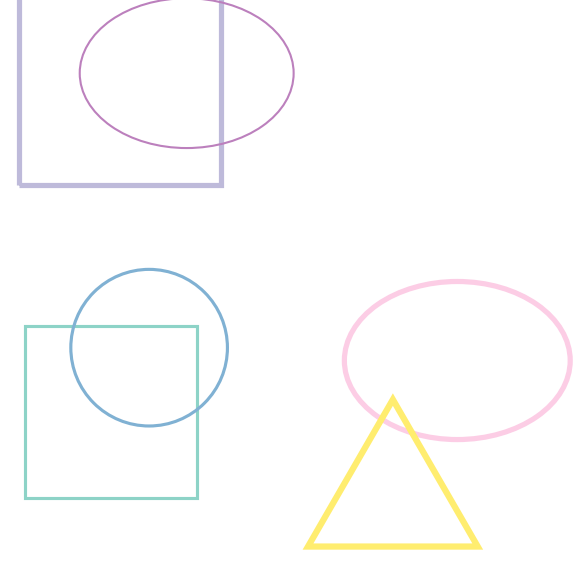[{"shape": "square", "thickness": 1.5, "radius": 0.74, "center": [0.193, 0.286]}, {"shape": "square", "thickness": 2.5, "radius": 0.88, "center": [0.208, 0.855]}, {"shape": "circle", "thickness": 1.5, "radius": 0.68, "center": [0.258, 0.397]}, {"shape": "oval", "thickness": 2.5, "radius": 0.98, "center": [0.792, 0.375]}, {"shape": "oval", "thickness": 1, "radius": 0.93, "center": [0.323, 0.872]}, {"shape": "triangle", "thickness": 3, "radius": 0.85, "center": [0.68, 0.138]}]